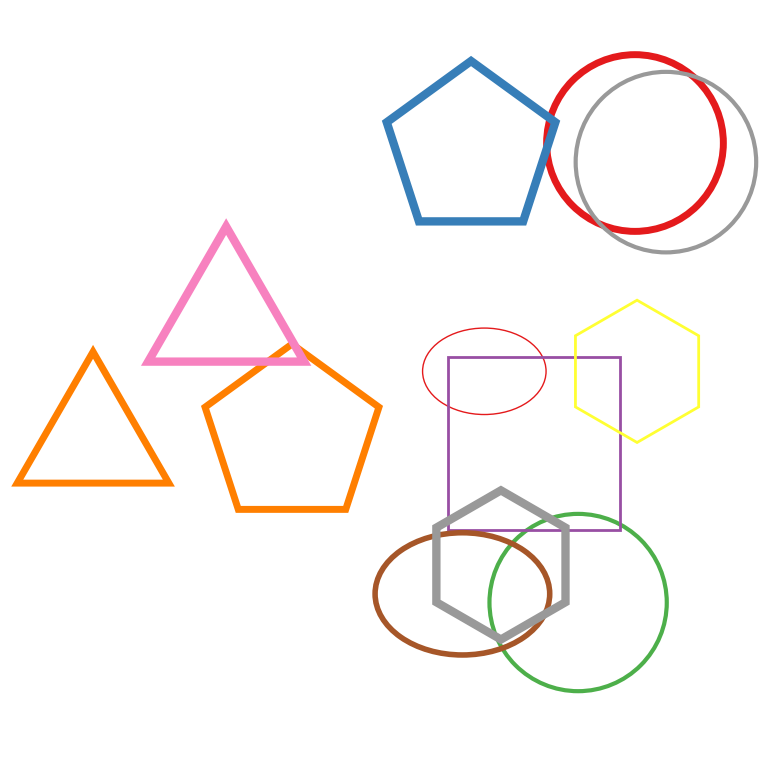[{"shape": "oval", "thickness": 0.5, "radius": 0.4, "center": [0.629, 0.518]}, {"shape": "circle", "thickness": 2.5, "radius": 0.57, "center": [0.825, 0.814]}, {"shape": "pentagon", "thickness": 3, "radius": 0.58, "center": [0.612, 0.806]}, {"shape": "circle", "thickness": 1.5, "radius": 0.58, "center": [0.751, 0.217]}, {"shape": "square", "thickness": 1, "radius": 0.56, "center": [0.693, 0.424]}, {"shape": "triangle", "thickness": 2.5, "radius": 0.57, "center": [0.121, 0.429]}, {"shape": "pentagon", "thickness": 2.5, "radius": 0.59, "center": [0.379, 0.435]}, {"shape": "hexagon", "thickness": 1, "radius": 0.46, "center": [0.827, 0.518]}, {"shape": "oval", "thickness": 2, "radius": 0.57, "center": [0.601, 0.229]}, {"shape": "triangle", "thickness": 3, "radius": 0.58, "center": [0.294, 0.589]}, {"shape": "circle", "thickness": 1.5, "radius": 0.59, "center": [0.865, 0.789]}, {"shape": "hexagon", "thickness": 3, "radius": 0.48, "center": [0.651, 0.266]}]